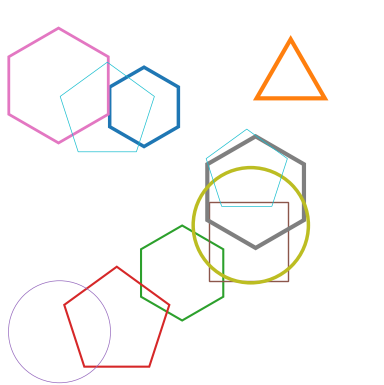[{"shape": "hexagon", "thickness": 2.5, "radius": 0.52, "center": [0.374, 0.722]}, {"shape": "triangle", "thickness": 3, "radius": 0.51, "center": [0.755, 0.796]}, {"shape": "hexagon", "thickness": 1.5, "radius": 0.62, "center": [0.473, 0.291]}, {"shape": "pentagon", "thickness": 1.5, "radius": 0.72, "center": [0.303, 0.164]}, {"shape": "circle", "thickness": 0.5, "radius": 0.66, "center": [0.155, 0.138]}, {"shape": "square", "thickness": 1, "radius": 0.52, "center": [0.645, 0.372]}, {"shape": "hexagon", "thickness": 2, "radius": 0.75, "center": [0.152, 0.778]}, {"shape": "hexagon", "thickness": 3, "radius": 0.72, "center": [0.664, 0.501]}, {"shape": "circle", "thickness": 2.5, "radius": 0.75, "center": [0.651, 0.415]}, {"shape": "pentagon", "thickness": 0.5, "radius": 0.55, "center": [0.641, 0.554]}, {"shape": "pentagon", "thickness": 0.5, "radius": 0.64, "center": [0.279, 0.71]}]